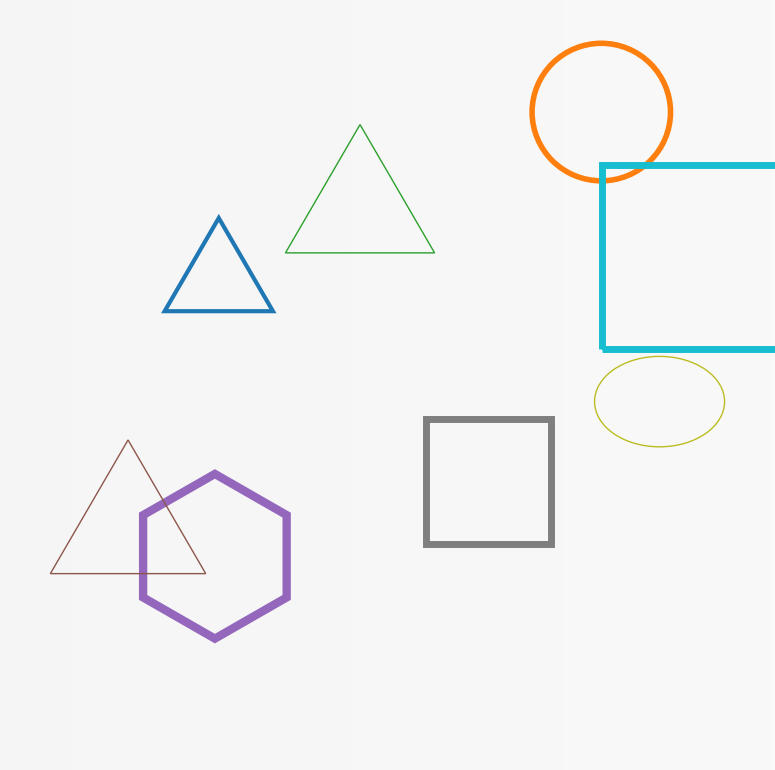[{"shape": "triangle", "thickness": 1.5, "radius": 0.4, "center": [0.282, 0.636]}, {"shape": "circle", "thickness": 2, "radius": 0.45, "center": [0.776, 0.854]}, {"shape": "triangle", "thickness": 0.5, "radius": 0.56, "center": [0.465, 0.727]}, {"shape": "hexagon", "thickness": 3, "radius": 0.53, "center": [0.277, 0.278]}, {"shape": "triangle", "thickness": 0.5, "radius": 0.58, "center": [0.165, 0.313]}, {"shape": "square", "thickness": 2.5, "radius": 0.41, "center": [0.63, 0.374]}, {"shape": "oval", "thickness": 0.5, "radius": 0.42, "center": [0.851, 0.478]}, {"shape": "square", "thickness": 2.5, "radius": 0.6, "center": [0.896, 0.666]}]